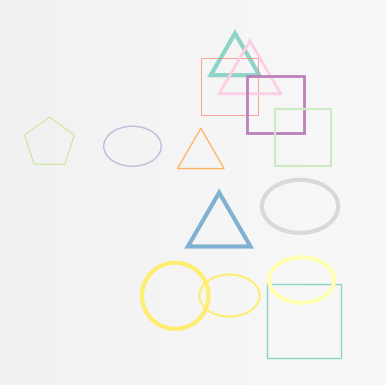[{"shape": "triangle", "thickness": 3, "radius": 0.36, "center": [0.607, 0.841]}, {"shape": "square", "thickness": 1, "radius": 0.48, "center": [0.786, 0.166]}, {"shape": "oval", "thickness": 3, "radius": 0.42, "center": [0.778, 0.273]}, {"shape": "oval", "thickness": 1, "radius": 0.37, "center": [0.342, 0.62]}, {"shape": "square", "thickness": 0.5, "radius": 0.37, "center": [0.593, 0.775]}, {"shape": "triangle", "thickness": 3, "radius": 0.47, "center": [0.566, 0.406]}, {"shape": "triangle", "thickness": 1, "radius": 0.35, "center": [0.518, 0.597]}, {"shape": "pentagon", "thickness": 0.5, "radius": 0.34, "center": [0.128, 0.628]}, {"shape": "triangle", "thickness": 2, "radius": 0.46, "center": [0.645, 0.802]}, {"shape": "oval", "thickness": 3, "radius": 0.49, "center": [0.774, 0.464]}, {"shape": "square", "thickness": 2, "radius": 0.37, "center": [0.711, 0.729]}, {"shape": "square", "thickness": 1.5, "radius": 0.37, "center": [0.782, 0.643]}, {"shape": "circle", "thickness": 3, "radius": 0.43, "center": [0.452, 0.232]}, {"shape": "oval", "thickness": 1.5, "radius": 0.39, "center": [0.592, 0.232]}]